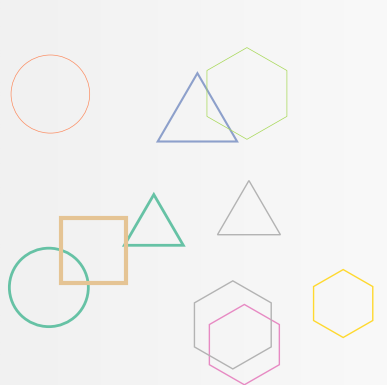[{"shape": "circle", "thickness": 2, "radius": 0.51, "center": [0.126, 0.253]}, {"shape": "triangle", "thickness": 2, "radius": 0.44, "center": [0.397, 0.407]}, {"shape": "circle", "thickness": 0.5, "radius": 0.51, "center": [0.13, 0.756]}, {"shape": "triangle", "thickness": 1.5, "radius": 0.59, "center": [0.509, 0.692]}, {"shape": "hexagon", "thickness": 1, "radius": 0.52, "center": [0.631, 0.105]}, {"shape": "hexagon", "thickness": 0.5, "radius": 0.6, "center": [0.637, 0.757]}, {"shape": "hexagon", "thickness": 1, "radius": 0.44, "center": [0.886, 0.212]}, {"shape": "square", "thickness": 3, "radius": 0.42, "center": [0.242, 0.35]}, {"shape": "hexagon", "thickness": 1, "radius": 0.57, "center": [0.601, 0.156]}, {"shape": "triangle", "thickness": 1, "radius": 0.47, "center": [0.642, 0.437]}]